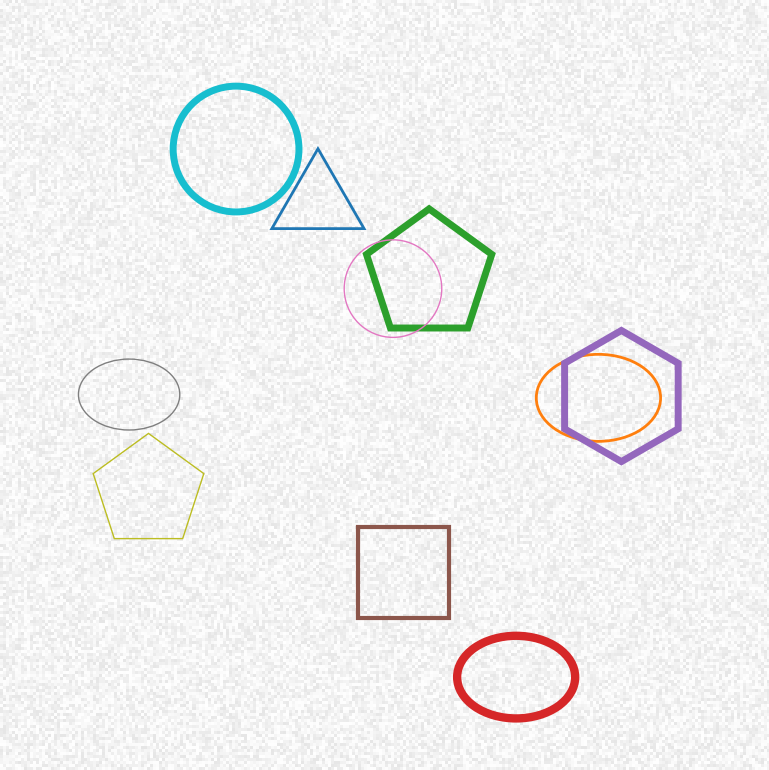[{"shape": "triangle", "thickness": 1, "radius": 0.35, "center": [0.413, 0.738]}, {"shape": "oval", "thickness": 1, "radius": 0.4, "center": [0.777, 0.483]}, {"shape": "pentagon", "thickness": 2.5, "radius": 0.43, "center": [0.557, 0.643]}, {"shape": "oval", "thickness": 3, "radius": 0.38, "center": [0.67, 0.121]}, {"shape": "hexagon", "thickness": 2.5, "radius": 0.43, "center": [0.807, 0.486]}, {"shape": "square", "thickness": 1.5, "radius": 0.29, "center": [0.524, 0.256]}, {"shape": "circle", "thickness": 0.5, "radius": 0.32, "center": [0.51, 0.625]}, {"shape": "oval", "thickness": 0.5, "radius": 0.33, "center": [0.168, 0.488]}, {"shape": "pentagon", "thickness": 0.5, "radius": 0.38, "center": [0.193, 0.362]}, {"shape": "circle", "thickness": 2.5, "radius": 0.41, "center": [0.307, 0.806]}]